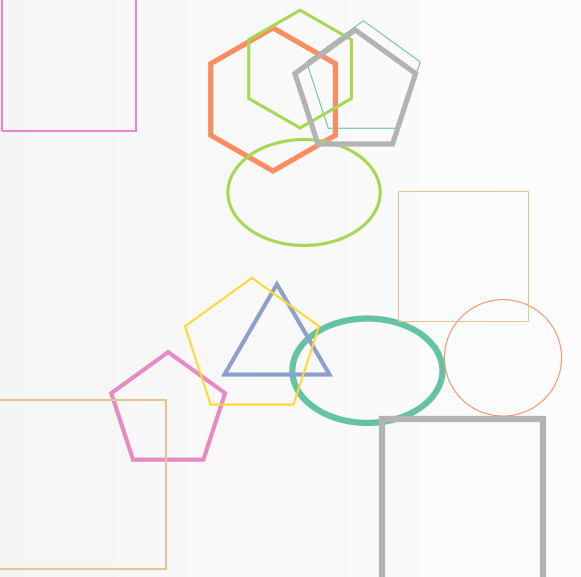[{"shape": "pentagon", "thickness": 0.5, "radius": 0.51, "center": [0.625, 0.86]}, {"shape": "oval", "thickness": 3, "radius": 0.65, "center": [0.632, 0.357]}, {"shape": "circle", "thickness": 0.5, "radius": 0.5, "center": [0.865, 0.379]}, {"shape": "hexagon", "thickness": 2.5, "radius": 0.62, "center": [0.47, 0.827]}, {"shape": "triangle", "thickness": 2, "radius": 0.52, "center": [0.476, 0.403]}, {"shape": "square", "thickness": 1, "radius": 0.58, "center": [0.118, 0.887]}, {"shape": "pentagon", "thickness": 2, "radius": 0.51, "center": [0.289, 0.286]}, {"shape": "hexagon", "thickness": 1.5, "radius": 0.51, "center": [0.516, 0.88]}, {"shape": "oval", "thickness": 1.5, "radius": 0.66, "center": [0.523, 0.666]}, {"shape": "pentagon", "thickness": 1, "radius": 0.61, "center": [0.434, 0.397]}, {"shape": "square", "thickness": 0.5, "radius": 0.56, "center": [0.797, 0.555]}, {"shape": "square", "thickness": 1, "radius": 0.73, "center": [0.139, 0.16]}, {"shape": "pentagon", "thickness": 2.5, "radius": 0.55, "center": [0.611, 0.838]}, {"shape": "square", "thickness": 3, "radius": 0.69, "center": [0.796, 0.135]}]